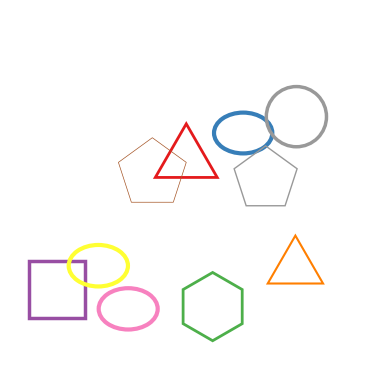[{"shape": "triangle", "thickness": 2, "radius": 0.46, "center": [0.484, 0.586]}, {"shape": "oval", "thickness": 3, "radius": 0.38, "center": [0.632, 0.655]}, {"shape": "hexagon", "thickness": 2, "radius": 0.44, "center": [0.552, 0.204]}, {"shape": "square", "thickness": 2.5, "radius": 0.37, "center": [0.148, 0.249]}, {"shape": "triangle", "thickness": 1.5, "radius": 0.41, "center": [0.767, 0.305]}, {"shape": "oval", "thickness": 3, "radius": 0.38, "center": [0.255, 0.31]}, {"shape": "pentagon", "thickness": 0.5, "radius": 0.46, "center": [0.396, 0.55]}, {"shape": "oval", "thickness": 3, "radius": 0.38, "center": [0.333, 0.198]}, {"shape": "circle", "thickness": 2.5, "radius": 0.39, "center": [0.77, 0.697]}, {"shape": "pentagon", "thickness": 1, "radius": 0.43, "center": [0.69, 0.535]}]